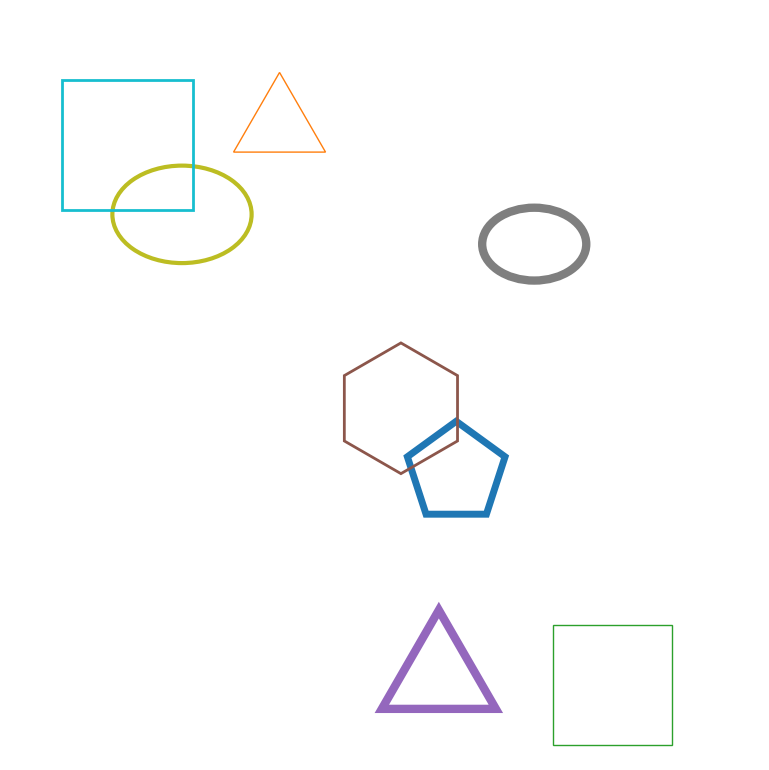[{"shape": "pentagon", "thickness": 2.5, "radius": 0.33, "center": [0.592, 0.386]}, {"shape": "triangle", "thickness": 0.5, "radius": 0.34, "center": [0.363, 0.837]}, {"shape": "square", "thickness": 0.5, "radius": 0.39, "center": [0.795, 0.11]}, {"shape": "triangle", "thickness": 3, "radius": 0.43, "center": [0.57, 0.122]}, {"shape": "hexagon", "thickness": 1, "radius": 0.42, "center": [0.521, 0.47]}, {"shape": "oval", "thickness": 3, "radius": 0.34, "center": [0.694, 0.683]}, {"shape": "oval", "thickness": 1.5, "radius": 0.45, "center": [0.236, 0.722]}, {"shape": "square", "thickness": 1, "radius": 0.42, "center": [0.165, 0.812]}]